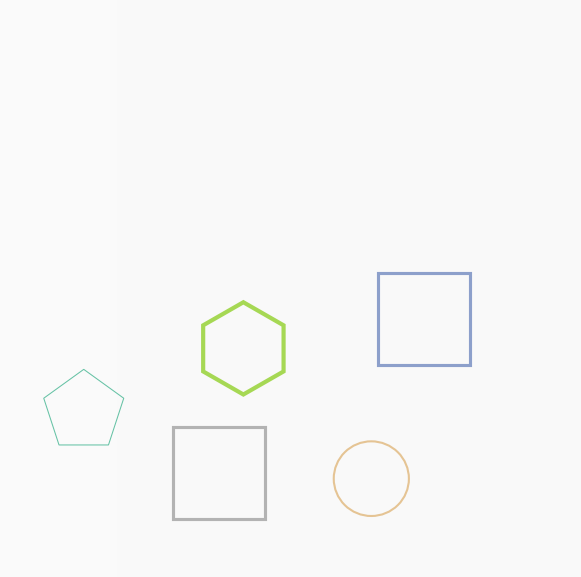[{"shape": "pentagon", "thickness": 0.5, "radius": 0.36, "center": [0.144, 0.287]}, {"shape": "square", "thickness": 1.5, "radius": 0.4, "center": [0.729, 0.447]}, {"shape": "hexagon", "thickness": 2, "radius": 0.4, "center": [0.419, 0.396]}, {"shape": "circle", "thickness": 1, "radius": 0.32, "center": [0.639, 0.17]}, {"shape": "square", "thickness": 1.5, "radius": 0.4, "center": [0.377, 0.18]}]